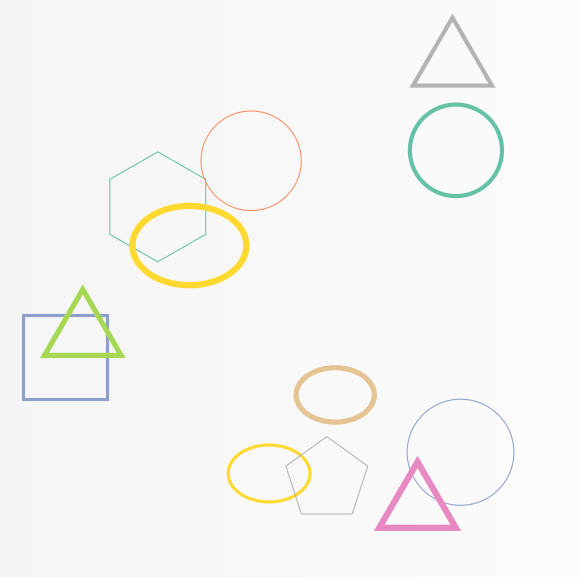[{"shape": "circle", "thickness": 2, "radius": 0.4, "center": [0.784, 0.739]}, {"shape": "hexagon", "thickness": 0.5, "radius": 0.48, "center": [0.271, 0.641]}, {"shape": "circle", "thickness": 0.5, "radius": 0.43, "center": [0.432, 0.721]}, {"shape": "square", "thickness": 1.5, "radius": 0.36, "center": [0.112, 0.38]}, {"shape": "circle", "thickness": 0.5, "radius": 0.46, "center": [0.792, 0.216]}, {"shape": "triangle", "thickness": 3, "radius": 0.38, "center": [0.718, 0.123]}, {"shape": "triangle", "thickness": 2.5, "radius": 0.38, "center": [0.142, 0.422]}, {"shape": "oval", "thickness": 3, "radius": 0.49, "center": [0.326, 0.574]}, {"shape": "oval", "thickness": 1.5, "radius": 0.35, "center": [0.463, 0.179]}, {"shape": "oval", "thickness": 2.5, "radius": 0.34, "center": [0.577, 0.315]}, {"shape": "triangle", "thickness": 2, "radius": 0.39, "center": [0.778, 0.89]}, {"shape": "pentagon", "thickness": 0.5, "radius": 0.37, "center": [0.562, 0.169]}]